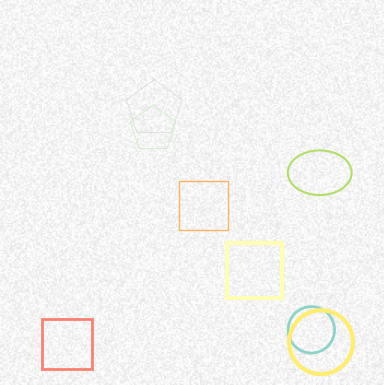[{"shape": "circle", "thickness": 2, "radius": 0.3, "center": [0.809, 0.143]}, {"shape": "square", "thickness": 3, "radius": 0.36, "center": [0.66, 0.298]}, {"shape": "square", "thickness": 2, "radius": 0.32, "center": [0.175, 0.106]}, {"shape": "square", "thickness": 1, "radius": 0.32, "center": [0.529, 0.466]}, {"shape": "oval", "thickness": 1.5, "radius": 0.41, "center": [0.83, 0.551]}, {"shape": "pentagon", "thickness": 0.5, "radius": 0.38, "center": [0.401, 0.717]}, {"shape": "pentagon", "thickness": 0.5, "radius": 0.31, "center": [0.398, 0.665]}, {"shape": "circle", "thickness": 3, "radius": 0.41, "center": [0.834, 0.111]}]